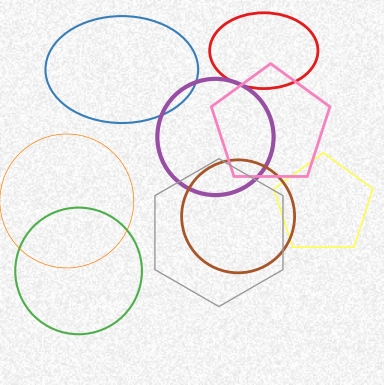[{"shape": "oval", "thickness": 2, "radius": 0.7, "center": [0.685, 0.868]}, {"shape": "oval", "thickness": 1.5, "radius": 0.99, "center": [0.316, 0.819]}, {"shape": "circle", "thickness": 1.5, "radius": 0.82, "center": [0.204, 0.296]}, {"shape": "circle", "thickness": 3, "radius": 0.75, "center": [0.56, 0.644]}, {"shape": "circle", "thickness": 0.5, "radius": 0.87, "center": [0.173, 0.478]}, {"shape": "pentagon", "thickness": 1, "radius": 0.68, "center": [0.84, 0.468]}, {"shape": "circle", "thickness": 2, "radius": 0.73, "center": [0.618, 0.438]}, {"shape": "pentagon", "thickness": 2, "radius": 0.81, "center": [0.703, 0.673]}, {"shape": "hexagon", "thickness": 1, "radius": 0.96, "center": [0.569, 0.396]}]